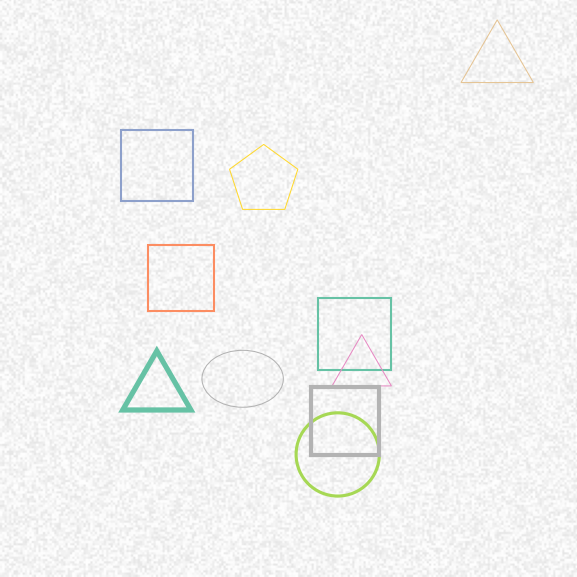[{"shape": "square", "thickness": 1, "radius": 0.31, "center": [0.614, 0.42]}, {"shape": "triangle", "thickness": 2.5, "radius": 0.34, "center": [0.272, 0.323]}, {"shape": "square", "thickness": 1, "radius": 0.29, "center": [0.314, 0.517]}, {"shape": "square", "thickness": 1, "radius": 0.31, "center": [0.271, 0.713]}, {"shape": "triangle", "thickness": 0.5, "radius": 0.3, "center": [0.626, 0.361]}, {"shape": "circle", "thickness": 1.5, "radius": 0.36, "center": [0.585, 0.212]}, {"shape": "pentagon", "thickness": 0.5, "radius": 0.31, "center": [0.457, 0.687]}, {"shape": "triangle", "thickness": 0.5, "radius": 0.36, "center": [0.861, 0.892]}, {"shape": "oval", "thickness": 0.5, "radius": 0.35, "center": [0.42, 0.343]}, {"shape": "square", "thickness": 2, "radius": 0.29, "center": [0.597, 0.27]}]